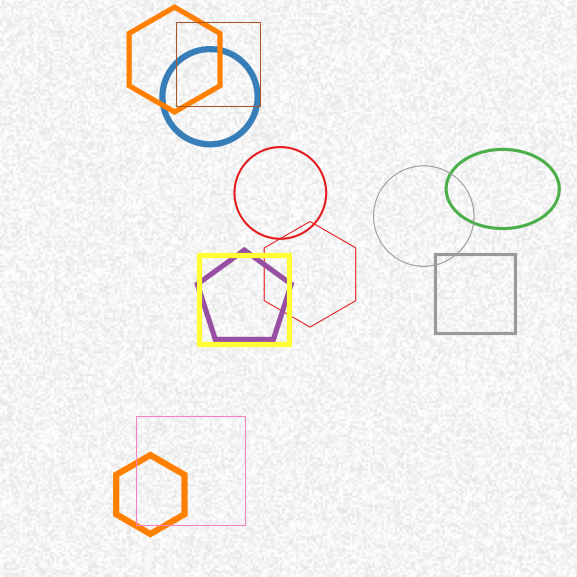[{"shape": "circle", "thickness": 1, "radius": 0.4, "center": [0.485, 0.665]}, {"shape": "hexagon", "thickness": 0.5, "radius": 0.46, "center": [0.537, 0.524]}, {"shape": "circle", "thickness": 3, "radius": 0.41, "center": [0.364, 0.832]}, {"shape": "oval", "thickness": 1.5, "radius": 0.49, "center": [0.871, 0.672]}, {"shape": "pentagon", "thickness": 2.5, "radius": 0.43, "center": [0.423, 0.481]}, {"shape": "hexagon", "thickness": 2.5, "radius": 0.45, "center": [0.302, 0.896]}, {"shape": "hexagon", "thickness": 3, "radius": 0.34, "center": [0.26, 0.143]}, {"shape": "square", "thickness": 2.5, "radius": 0.39, "center": [0.422, 0.481]}, {"shape": "square", "thickness": 0.5, "radius": 0.37, "center": [0.377, 0.888]}, {"shape": "square", "thickness": 0.5, "radius": 0.47, "center": [0.33, 0.184]}, {"shape": "circle", "thickness": 0.5, "radius": 0.44, "center": [0.734, 0.625]}, {"shape": "square", "thickness": 1.5, "radius": 0.35, "center": [0.823, 0.491]}]